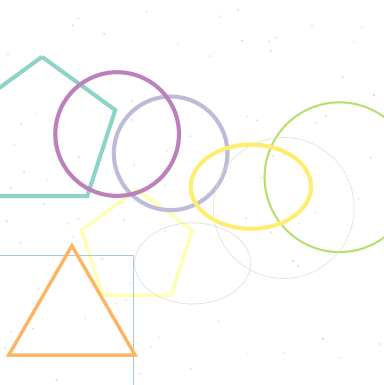[{"shape": "pentagon", "thickness": 3, "radius": 1.0, "center": [0.109, 0.652]}, {"shape": "pentagon", "thickness": 2.5, "radius": 0.76, "center": [0.355, 0.355]}, {"shape": "circle", "thickness": 3, "radius": 0.74, "center": [0.443, 0.602]}, {"shape": "square", "thickness": 0.5, "radius": 0.94, "center": [0.158, 0.15]}, {"shape": "triangle", "thickness": 2.5, "radius": 0.95, "center": [0.187, 0.172]}, {"shape": "circle", "thickness": 1.5, "radius": 0.97, "center": [0.882, 0.54]}, {"shape": "oval", "thickness": 0.5, "radius": 0.75, "center": [0.5, 0.316]}, {"shape": "circle", "thickness": 3, "radius": 0.8, "center": [0.304, 0.652]}, {"shape": "circle", "thickness": 0.5, "radius": 0.91, "center": [0.737, 0.46]}, {"shape": "oval", "thickness": 3, "radius": 0.78, "center": [0.652, 0.515]}]